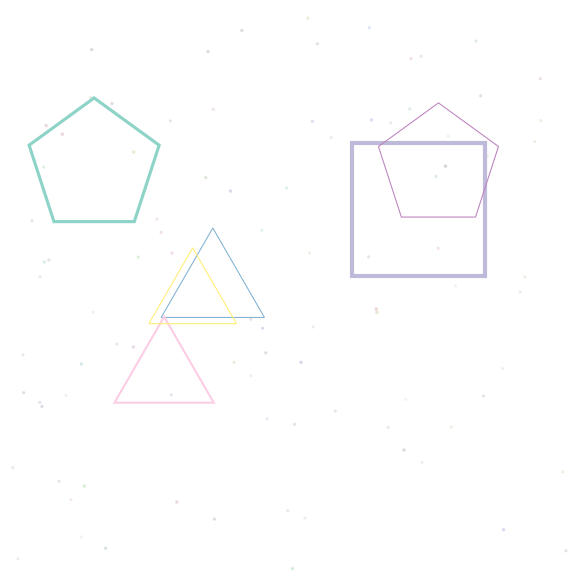[{"shape": "pentagon", "thickness": 1.5, "radius": 0.59, "center": [0.163, 0.711]}, {"shape": "square", "thickness": 2, "radius": 0.57, "center": [0.725, 0.636]}, {"shape": "triangle", "thickness": 0.5, "radius": 0.52, "center": [0.369, 0.501]}, {"shape": "triangle", "thickness": 1, "radius": 0.5, "center": [0.284, 0.351]}, {"shape": "pentagon", "thickness": 0.5, "radius": 0.55, "center": [0.759, 0.712]}, {"shape": "triangle", "thickness": 0.5, "radius": 0.44, "center": [0.334, 0.482]}]